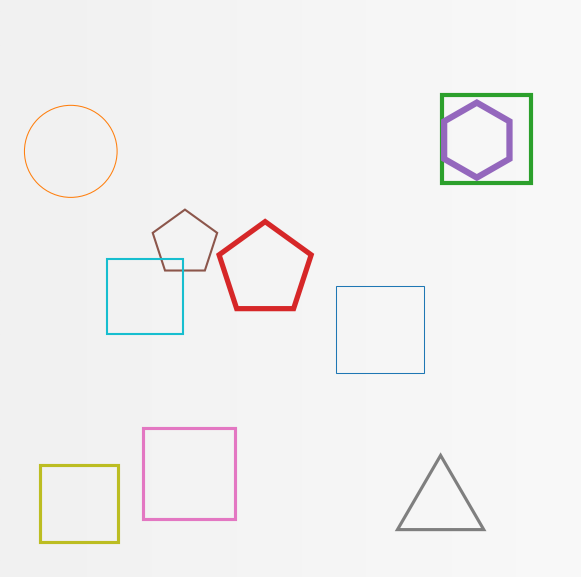[{"shape": "square", "thickness": 0.5, "radius": 0.38, "center": [0.654, 0.428]}, {"shape": "circle", "thickness": 0.5, "radius": 0.4, "center": [0.122, 0.737]}, {"shape": "square", "thickness": 2, "radius": 0.38, "center": [0.837, 0.758]}, {"shape": "pentagon", "thickness": 2.5, "radius": 0.42, "center": [0.456, 0.532]}, {"shape": "hexagon", "thickness": 3, "radius": 0.32, "center": [0.82, 0.757]}, {"shape": "pentagon", "thickness": 1, "radius": 0.29, "center": [0.318, 0.578]}, {"shape": "square", "thickness": 1.5, "radius": 0.39, "center": [0.325, 0.179]}, {"shape": "triangle", "thickness": 1.5, "radius": 0.43, "center": [0.758, 0.125]}, {"shape": "square", "thickness": 1.5, "radius": 0.33, "center": [0.136, 0.127]}, {"shape": "square", "thickness": 1, "radius": 0.33, "center": [0.249, 0.486]}]